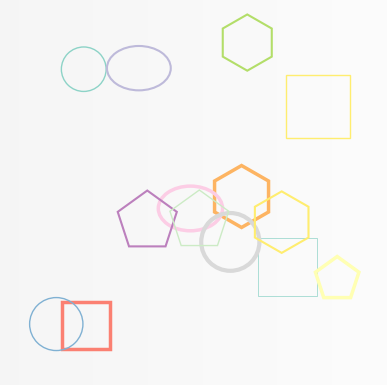[{"shape": "circle", "thickness": 1, "radius": 0.29, "center": [0.216, 0.82]}, {"shape": "square", "thickness": 0.5, "radius": 0.38, "center": [0.742, 0.307]}, {"shape": "pentagon", "thickness": 2.5, "radius": 0.3, "center": [0.87, 0.275]}, {"shape": "oval", "thickness": 1.5, "radius": 0.41, "center": [0.358, 0.823]}, {"shape": "square", "thickness": 2.5, "radius": 0.31, "center": [0.222, 0.155]}, {"shape": "circle", "thickness": 1, "radius": 0.34, "center": [0.145, 0.158]}, {"shape": "hexagon", "thickness": 2.5, "radius": 0.4, "center": [0.623, 0.49]}, {"shape": "hexagon", "thickness": 1.5, "radius": 0.37, "center": [0.638, 0.889]}, {"shape": "oval", "thickness": 2.5, "radius": 0.41, "center": [0.491, 0.459]}, {"shape": "circle", "thickness": 3, "radius": 0.38, "center": [0.594, 0.372]}, {"shape": "pentagon", "thickness": 1.5, "radius": 0.4, "center": [0.38, 0.425]}, {"shape": "pentagon", "thickness": 1, "radius": 0.4, "center": [0.514, 0.427]}, {"shape": "hexagon", "thickness": 1.5, "radius": 0.4, "center": [0.727, 0.423]}, {"shape": "square", "thickness": 1, "radius": 0.41, "center": [0.821, 0.724]}]